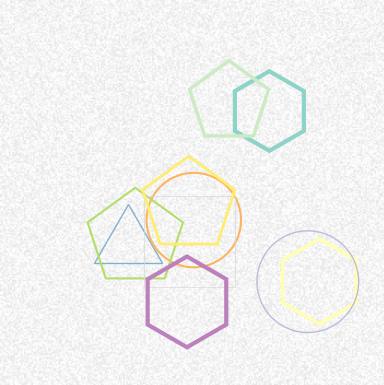[{"shape": "hexagon", "thickness": 3, "radius": 0.52, "center": [0.7, 0.712]}, {"shape": "hexagon", "thickness": 2.5, "radius": 0.55, "center": [0.83, 0.269]}, {"shape": "circle", "thickness": 1, "radius": 0.66, "center": [0.8, 0.268]}, {"shape": "triangle", "thickness": 1, "radius": 0.51, "center": [0.334, 0.367]}, {"shape": "circle", "thickness": 1.5, "radius": 0.61, "center": [0.503, 0.428]}, {"shape": "pentagon", "thickness": 1.5, "radius": 0.65, "center": [0.351, 0.382]}, {"shape": "square", "thickness": 0.5, "radius": 0.59, "center": [0.492, 0.373]}, {"shape": "hexagon", "thickness": 3, "radius": 0.59, "center": [0.486, 0.216]}, {"shape": "pentagon", "thickness": 2.5, "radius": 0.54, "center": [0.595, 0.734]}, {"shape": "pentagon", "thickness": 2, "radius": 0.63, "center": [0.49, 0.468]}]